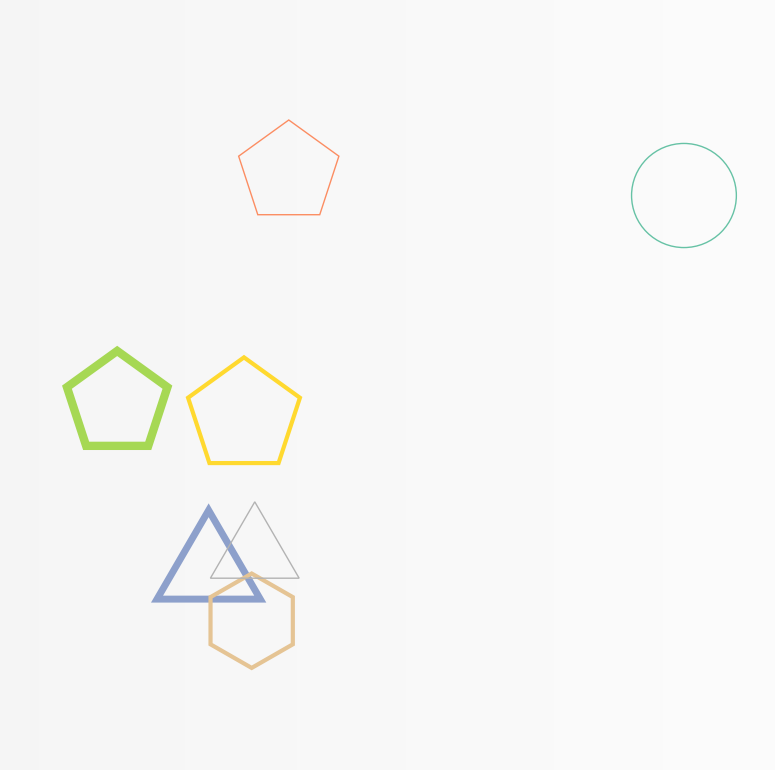[{"shape": "circle", "thickness": 0.5, "radius": 0.34, "center": [0.883, 0.746]}, {"shape": "pentagon", "thickness": 0.5, "radius": 0.34, "center": [0.373, 0.776]}, {"shape": "triangle", "thickness": 2.5, "radius": 0.38, "center": [0.269, 0.26]}, {"shape": "pentagon", "thickness": 3, "radius": 0.34, "center": [0.151, 0.476]}, {"shape": "pentagon", "thickness": 1.5, "radius": 0.38, "center": [0.315, 0.46]}, {"shape": "hexagon", "thickness": 1.5, "radius": 0.31, "center": [0.325, 0.194]}, {"shape": "triangle", "thickness": 0.5, "radius": 0.33, "center": [0.329, 0.282]}]